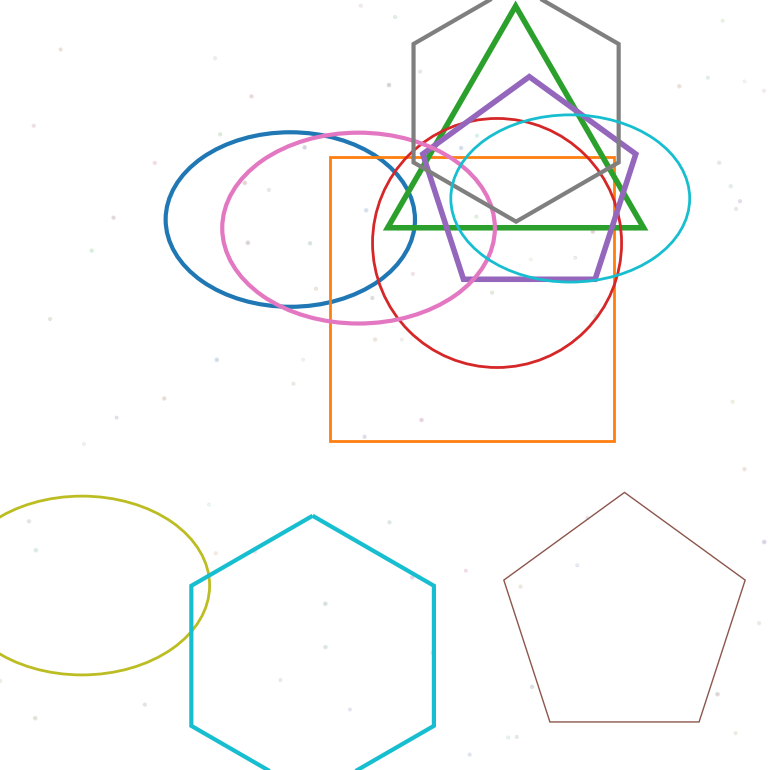[{"shape": "oval", "thickness": 1.5, "radius": 0.81, "center": [0.377, 0.715]}, {"shape": "square", "thickness": 1, "radius": 0.92, "center": [0.613, 0.611]}, {"shape": "triangle", "thickness": 2, "radius": 0.96, "center": [0.67, 0.8]}, {"shape": "circle", "thickness": 1, "radius": 0.81, "center": [0.646, 0.684]}, {"shape": "pentagon", "thickness": 2, "radius": 0.73, "center": [0.687, 0.755]}, {"shape": "pentagon", "thickness": 0.5, "radius": 0.82, "center": [0.811, 0.196]}, {"shape": "oval", "thickness": 1.5, "radius": 0.89, "center": [0.466, 0.704]}, {"shape": "hexagon", "thickness": 1.5, "radius": 0.77, "center": [0.67, 0.866]}, {"shape": "oval", "thickness": 1, "radius": 0.83, "center": [0.106, 0.24]}, {"shape": "hexagon", "thickness": 1.5, "radius": 0.91, "center": [0.406, 0.148]}, {"shape": "oval", "thickness": 1, "radius": 0.78, "center": [0.741, 0.742]}]